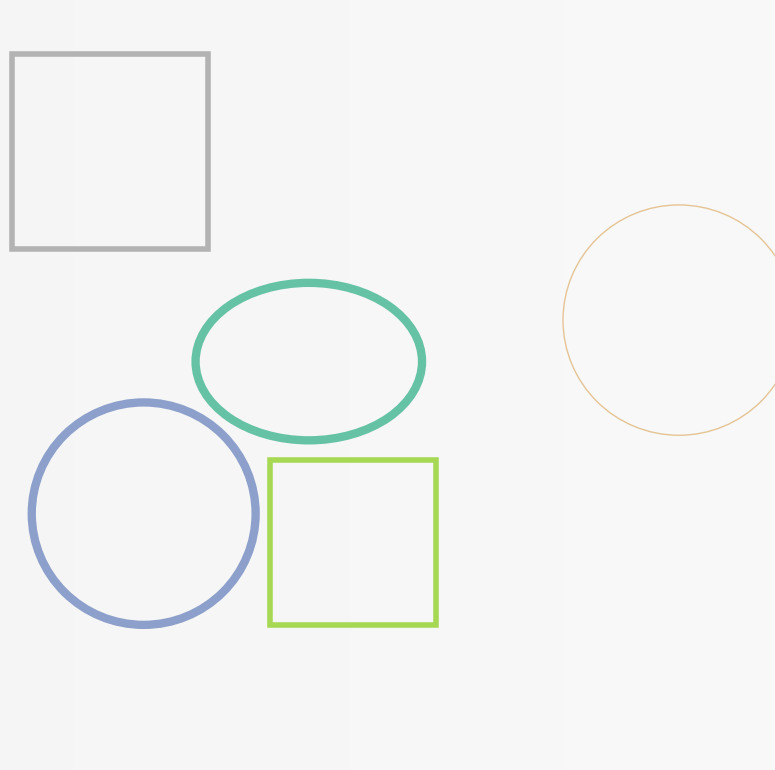[{"shape": "oval", "thickness": 3, "radius": 0.73, "center": [0.398, 0.53]}, {"shape": "circle", "thickness": 3, "radius": 0.72, "center": [0.185, 0.333]}, {"shape": "square", "thickness": 2, "radius": 0.54, "center": [0.456, 0.295]}, {"shape": "circle", "thickness": 0.5, "radius": 0.75, "center": [0.876, 0.584]}, {"shape": "square", "thickness": 2, "radius": 0.63, "center": [0.141, 0.804]}]